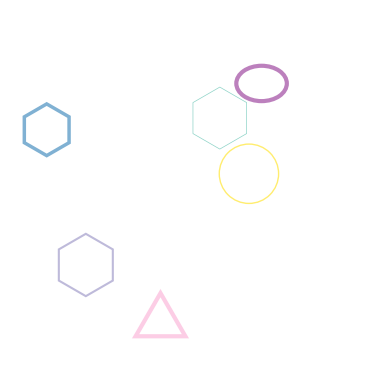[{"shape": "hexagon", "thickness": 0.5, "radius": 0.4, "center": [0.571, 0.693]}, {"shape": "hexagon", "thickness": 1.5, "radius": 0.4, "center": [0.223, 0.312]}, {"shape": "hexagon", "thickness": 2.5, "radius": 0.34, "center": [0.121, 0.663]}, {"shape": "triangle", "thickness": 3, "radius": 0.37, "center": [0.417, 0.164]}, {"shape": "oval", "thickness": 3, "radius": 0.33, "center": [0.679, 0.783]}, {"shape": "circle", "thickness": 1, "radius": 0.39, "center": [0.647, 0.549]}]